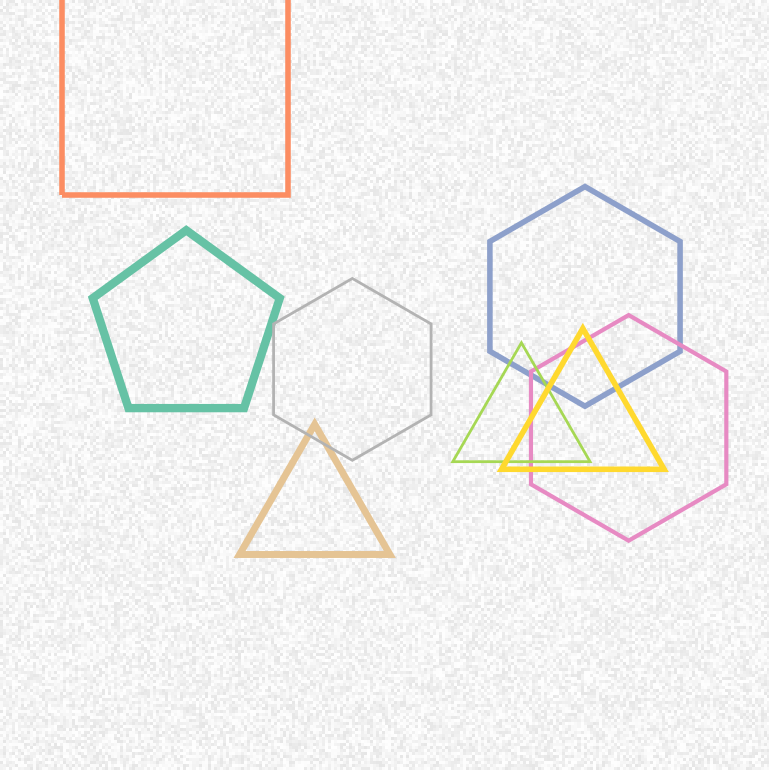[{"shape": "pentagon", "thickness": 3, "radius": 0.64, "center": [0.242, 0.573]}, {"shape": "square", "thickness": 2, "radius": 0.73, "center": [0.227, 0.893]}, {"shape": "hexagon", "thickness": 2, "radius": 0.71, "center": [0.76, 0.615]}, {"shape": "hexagon", "thickness": 1.5, "radius": 0.73, "center": [0.816, 0.444]}, {"shape": "triangle", "thickness": 1, "radius": 0.51, "center": [0.677, 0.452]}, {"shape": "triangle", "thickness": 2, "radius": 0.61, "center": [0.757, 0.451]}, {"shape": "triangle", "thickness": 2.5, "radius": 0.56, "center": [0.409, 0.336]}, {"shape": "hexagon", "thickness": 1, "radius": 0.59, "center": [0.458, 0.52]}]